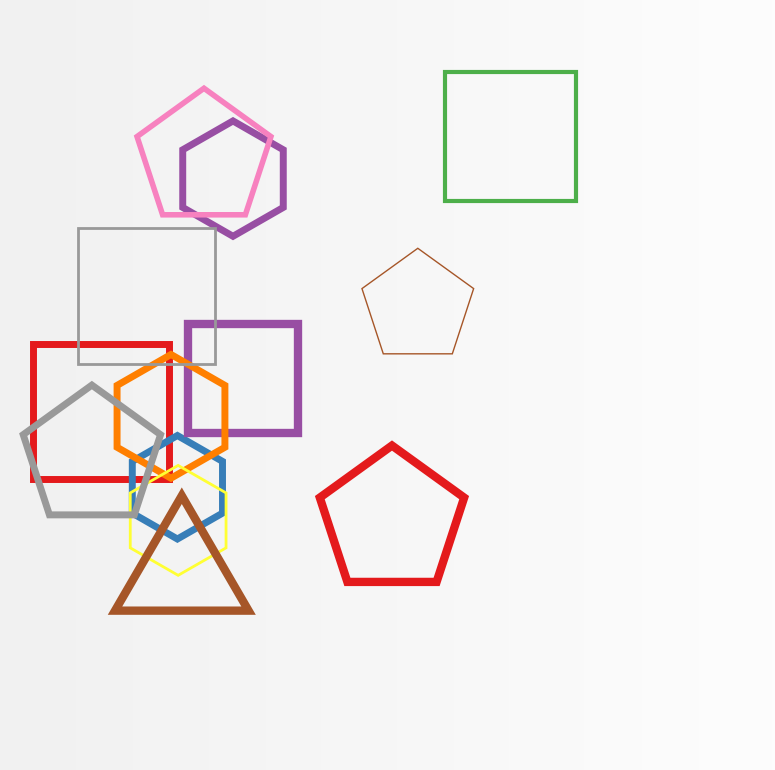[{"shape": "square", "thickness": 2.5, "radius": 0.44, "center": [0.131, 0.465]}, {"shape": "pentagon", "thickness": 3, "radius": 0.49, "center": [0.506, 0.323]}, {"shape": "hexagon", "thickness": 2.5, "radius": 0.34, "center": [0.229, 0.367]}, {"shape": "square", "thickness": 1.5, "radius": 0.42, "center": [0.659, 0.823]}, {"shape": "square", "thickness": 3, "radius": 0.35, "center": [0.314, 0.508]}, {"shape": "hexagon", "thickness": 2.5, "radius": 0.37, "center": [0.301, 0.768]}, {"shape": "hexagon", "thickness": 2.5, "radius": 0.4, "center": [0.221, 0.459]}, {"shape": "hexagon", "thickness": 1, "radius": 0.36, "center": [0.23, 0.324]}, {"shape": "triangle", "thickness": 3, "radius": 0.5, "center": [0.235, 0.257]}, {"shape": "pentagon", "thickness": 0.5, "radius": 0.38, "center": [0.539, 0.602]}, {"shape": "pentagon", "thickness": 2, "radius": 0.45, "center": [0.263, 0.795]}, {"shape": "square", "thickness": 1, "radius": 0.44, "center": [0.189, 0.616]}, {"shape": "pentagon", "thickness": 2.5, "radius": 0.47, "center": [0.119, 0.407]}]